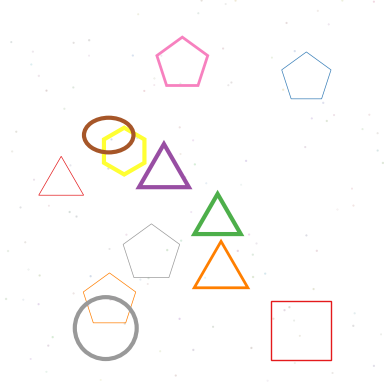[{"shape": "triangle", "thickness": 0.5, "radius": 0.34, "center": [0.159, 0.527]}, {"shape": "square", "thickness": 1, "radius": 0.39, "center": [0.781, 0.141]}, {"shape": "pentagon", "thickness": 0.5, "radius": 0.34, "center": [0.796, 0.798]}, {"shape": "triangle", "thickness": 3, "radius": 0.35, "center": [0.565, 0.427]}, {"shape": "triangle", "thickness": 3, "radius": 0.37, "center": [0.426, 0.551]}, {"shape": "pentagon", "thickness": 0.5, "radius": 0.36, "center": [0.284, 0.219]}, {"shape": "triangle", "thickness": 2, "radius": 0.4, "center": [0.574, 0.293]}, {"shape": "hexagon", "thickness": 3, "radius": 0.3, "center": [0.323, 0.608]}, {"shape": "oval", "thickness": 3, "radius": 0.32, "center": [0.282, 0.649]}, {"shape": "pentagon", "thickness": 2, "radius": 0.35, "center": [0.474, 0.834]}, {"shape": "pentagon", "thickness": 0.5, "radius": 0.39, "center": [0.393, 0.341]}, {"shape": "circle", "thickness": 3, "radius": 0.4, "center": [0.275, 0.148]}]